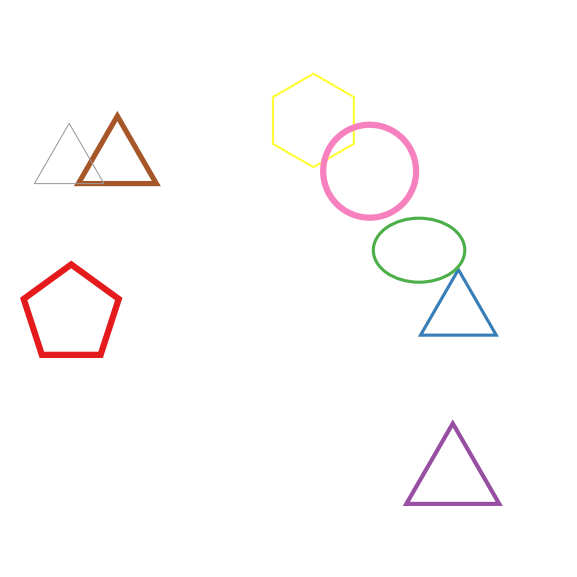[{"shape": "pentagon", "thickness": 3, "radius": 0.43, "center": [0.123, 0.455]}, {"shape": "triangle", "thickness": 1.5, "radius": 0.38, "center": [0.794, 0.457]}, {"shape": "oval", "thickness": 1.5, "radius": 0.4, "center": [0.726, 0.566]}, {"shape": "triangle", "thickness": 2, "radius": 0.46, "center": [0.784, 0.173]}, {"shape": "hexagon", "thickness": 1, "radius": 0.4, "center": [0.543, 0.791]}, {"shape": "triangle", "thickness": 2.5, "radius": 0.39, "center": [0.203, 0.72]}, {"shape": "circle", "thickness": 3, "radius": 0.4, "center": [0.64, 0.703]}, {"shape": "triangle", "thickness": 0.5, "radius": 0.35, "center": [0.12, 0.716]}]